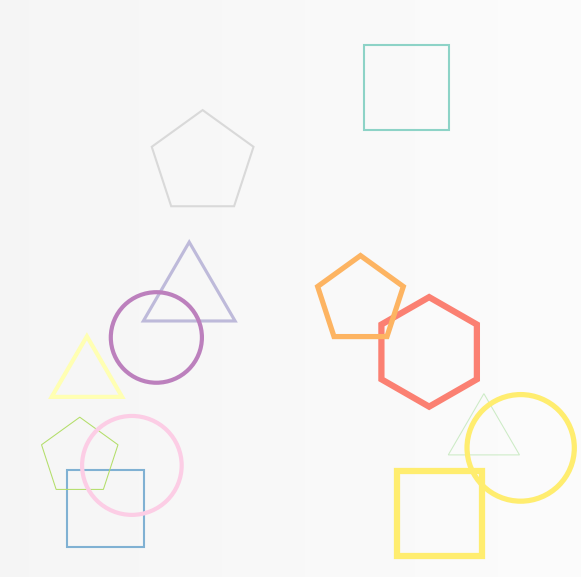[{"shape": "square", "thickness": 1, "radius": 0.37, "center": [0.699, 0.848]}, {"shape": "triangle", "thickness": 2, "radius": 0.35, "center": [0.149, 0.347]}, {"shape": "triangle", "thickness": 1.5, "radius": 0.46, "center": [0.326, 0.489]}, {"shape": "hexagon", "thickness": 3, "radius": 0.47, "center": [0.738, 0.39]}, {"shape": "square", "thickness": 1, "radius": 0.33, "center": [0.181, 0.119]}, {"shape": "pentagon", "thickness": 2.5, "radius": 0.39, "center": [0.62, 0.479]}, {"shape": "pentagon", "thickness": 0.5, "radius": 0.35, "center": [0.137, 0.208]}, {"shape": "circle", "thickness": 2, "radius": 0.43, "center": [0.227, 0.193]}, {"shape": "pentagon", "thickness": 1, "radius": 0.46, "center": [0.349, 0.716]}, {"shape": "circle", "thickness": 2, "radius": 0.39, "center": [0.269, 0.415]}, {"shape": "triangle", "thickness": 0.5, "radius": 0.35, "center": [0.832, 0.247]}, {"shape": "circle", "thickness": 2.5, "radius": 0.46, "center": [0.896, 0.224]}, {"shape": "square", "thickness": 3, "radius": 0.37, "center": [0.756, 0.11]}]